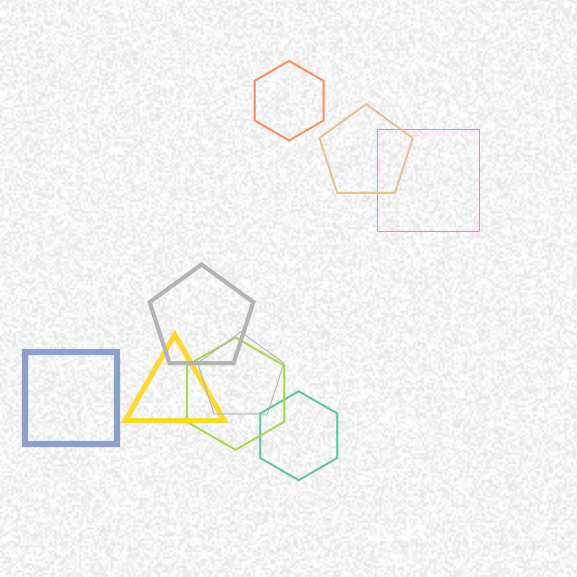[{"shape": "hexagon", "thickness": 1, "radius": 0.39, "center": [0.517, 0.245]}, {"shape": "hexagon", "thickness": 1, "radius": 0.34, "center": [0.501, 0.825]}, {"shape": "square", "thickness": 3, "radius": 0.4, "center": [0.123, 0.31]}, {"shape": "square", "thickness": 0.5, "radius": 0.44, "center": [0.741, 0.687]}, {"shape": "hexagon", "thickness": 1, "radius": 0.49, "center": [0.408, 0.317]}, {"shape": "triangle", "thickness": 2.5, "radius": 0.5, "center": [0.303, 0.32]}, {"shape": "pentagon", "thickness": 1, "radius": 0.42, "center": [0.634, 0.734]}, {"shape": "pentagon", "thickness": 0.5, "radius": 0.39, "center": [0.417, 0.346]}, {"shape": "pentagon", "thickness": 2, "radius": 0.47, "center": [0.349, 0.447]}]